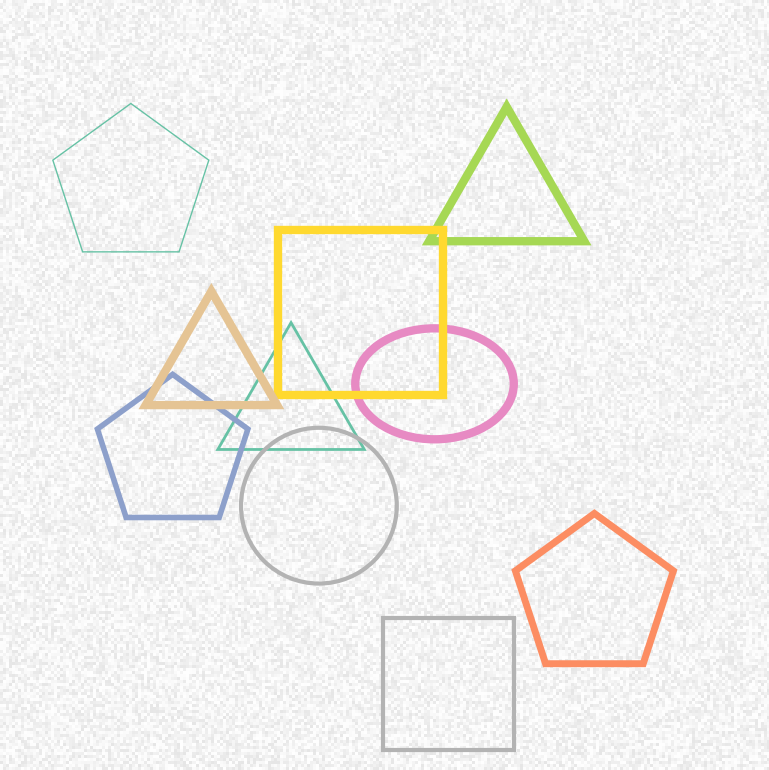[{"shape": "triangle", "thickness": 1, "radius": 0.55, "center": [0.378, 0.471]}, {"shape": "pentagon", "thickness": 0.5, "radius": 0.53, "center": [0.17, 0.759]}, {"shape": "pentagon", "thickness": 2.5, "radius": 0.54, "center": [0.772, 0.225]}, {"shape": "pentagon", "thickness": 2, "radius": 0.51, "center": [0.224, 0.411]}, {"shape": "oval", "thickness": 3, "radius": 0.51, "center": [0.564, 0.502]}, {"shape": "triangle", "thickness": 3, "radius": 0.58, "center": [0.658, 0.745]}, {"shape": "square", "thickness": 3, "radius": 0.54, "center": [0.468, 0.594]}, {"shape": "triangle", "thickness": 3, "radius": 0.49, "center": [0.275, 0.523]}, {"shape": "circle", "thickness": 1.5, "radius": 0.51, "center": [0.414, 0.343]}, {"shape": "square", "thickness": 1.5, "radius": 0.43, "center": [0.582, 0.112]}]